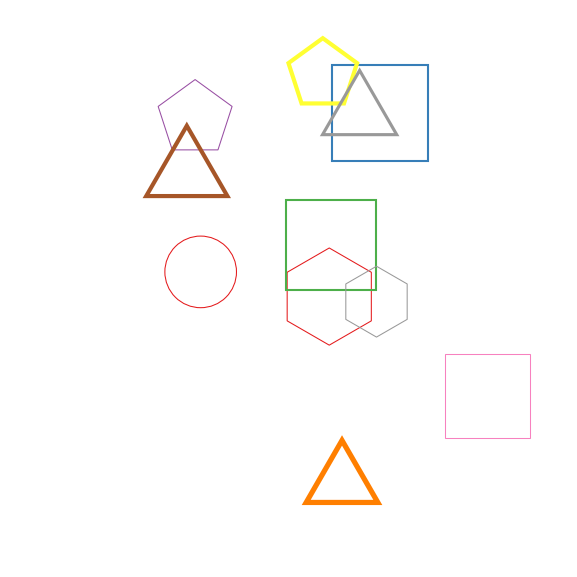[{"shape": "circle", "thickness": 0.5, "radius": 0.31, "center": [0.347, 0.528]}, {"shape": "hexagon", "thickness": 0.5, "radius": 0.42, "center": [0.57, 0.486]}, {"shape": "square", "thickness": 1, "radius": 0.42, "center": [0.657, 0.803]}, {"shape": "square", "thickness": 1, "radius": 0.39, "center": [0.574, 0.574]}, {"shape": "pentagon", "thickness": 0.5, "radius": 0.34, "center": [0.338, 0.794]}, {"shape": "triangle", "thickness": 2.5, "radius": 0.36, "center": [0.592, 0.165]}, {"shape": "pentagon", "thickness": 2, "radius": 0.31, "center": [0.559, 0.871]}, {"shape": "triangle", "thickness": 2, "radius": 0.41, "center": [0.323, 0.7]}, {"shape": "square", "thickness": 0.5, "radius": 0.36, "center": [0.844, 0.313]}, {"shape": "triangle", "thickness": 1.5, "radius": 0.37, "center": [0.623, 0.803]}, {"shape": "hexagon", "thickness": 0.5, "radius": 0.31, "center": [0.652, 0.477]}]